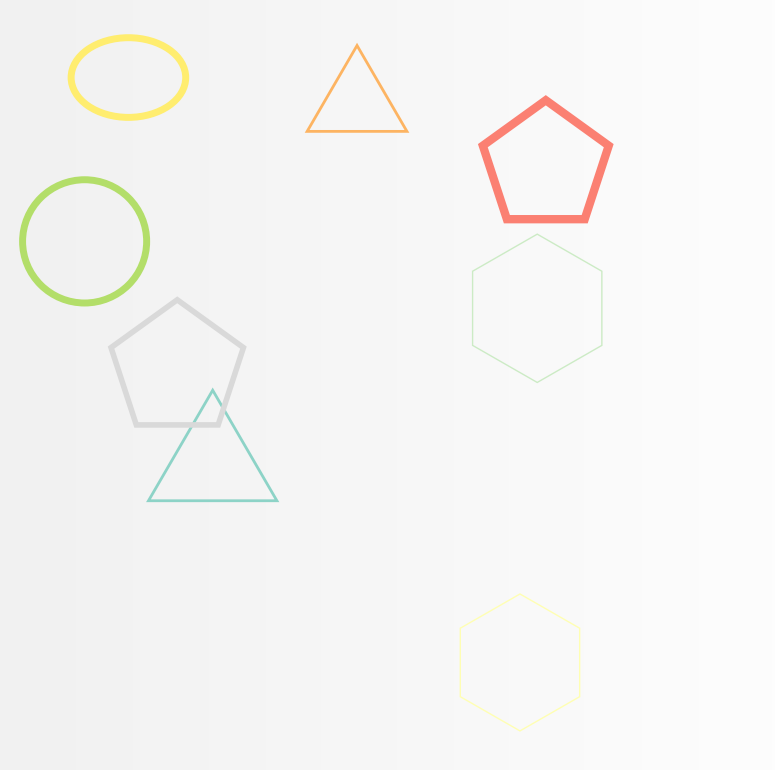[{"shape": "triangle", "thickness": 1, "radius": 0.48, "center": [0.274, 0.398]}, {"shape": "hexagon", "thickness": 0.5, "radius": 0.44, "center": [0.671, 0.14]}, {"shape": "pentagon", "thickness": 3, "radius": 0.43, "center": [0.704, 0.784]}, {"shape": "triangle", "thickness": 1, "radius": 0.37, "center": [0.461, 0.867]}, {"shape": "circle", "thickness": 2.5, "radius": 0.4, "center": [0.109, 0.687]}, {"shape": "pentagon", "thickness": 2, "radius": 0.45, "center": [0.229, 0.521]}, {"shape": "hexagon", "thickness": 0.5, "radius": 0.48, "center": [0.693, 0.6]}, {"shape": "oval", "thickness": 2.5, "radius": 0.37, "center": [0.166, 0.899]}]